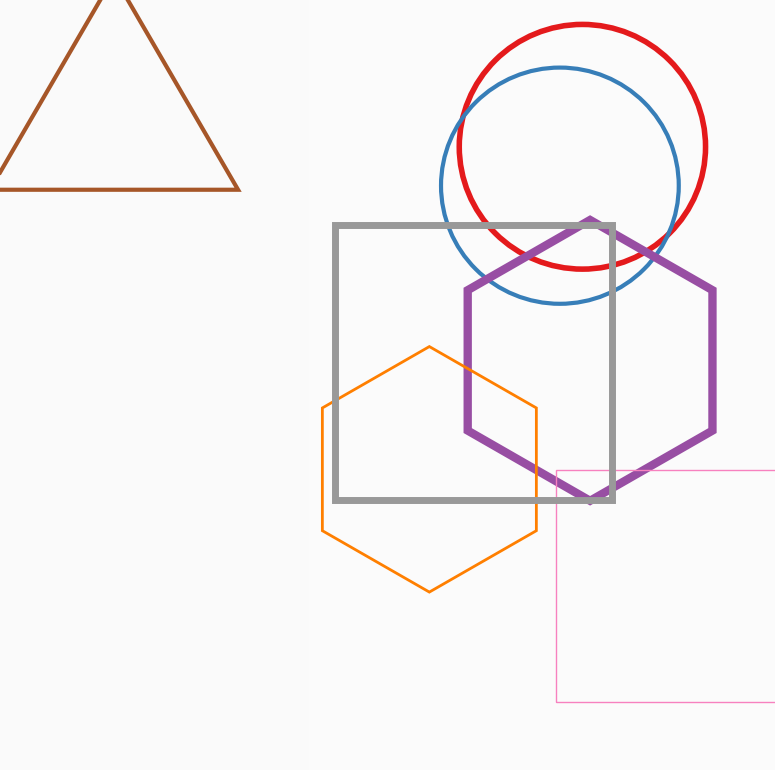[{"shape": "circle", "thickness": 2, "radius": 0.79, "center": [0.751, 0.809]}, {"shape": "circle", "thickness": 1.5, "radius": 0.77, "center": [0.722, 0.759]}, {"shape": "hexagon", "thickness": 3, "radius": 0.91, "center": [0.761, 0.532]}, {"shape": "hexagon", "thickness": 1, "radius": 0.8, "center": [0.554, 0.39]}, {"shape": "triangle", "thickness": 1.5, "radius": 0.92, "center": [0.147, 0.846]}, {"shape": "square", "thickness": 0.5, "radius": 0.75, "center": [0.868, 0.239]}, {"shape": "square", "thickness": 2.5, "radius": 0.89, "center": [0.611, 0.529]}]